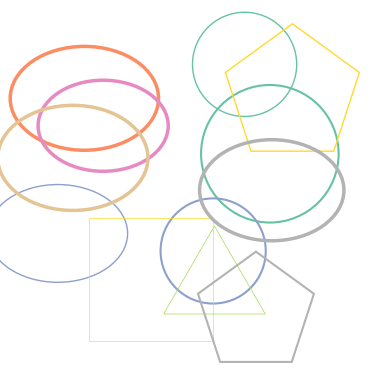[{"shape": "circle", "thickness": 1.5, "radius": 0.89, "center": [0.701, 0.601]}, {"shape": "circle", "thickness": 1, "radius": 0.68, "center": [0.635, 0.833]}, {"shape": "oval", "thickness": 2.5, "radius": 0.96, "center": [0.219, 0.745]}, {"shape": "circle", "thickness": 1.5, "radius": 0.68, "center": [0.554, 0.348]}, {"shape": "oval", "thickness": 1, "radius": 0.91, "center": [0.15, 0.394]}, {"shape": "oval", "thickness": 2.5, "radius": 0.84, "center": [0.268, 0.673]}, {"shape": "triangle", "thickness": 0.5, "radius": 0.76, "center": [0.557, 0.261]}, {"shape": "pentagon", "thickness": 1, "radius": 0.91, "center": [0.759, 0.755]}, {"shape": "square", "thickness": 0.5, "radius": 0.8, "center": [0.392, 0.273]}, {"shape": "oval", "thickness": 2.5, "radius": 0.98, "center": [0.189, 0.59]}, {"shape": "oval", "thickness": 2.5, "radius": 0.94, "center": [0.706, 0.506]}, {"shape": "pentagon", "thickness": 1.5, "radius": 0.79, "center": [0.665, 0.188]}]